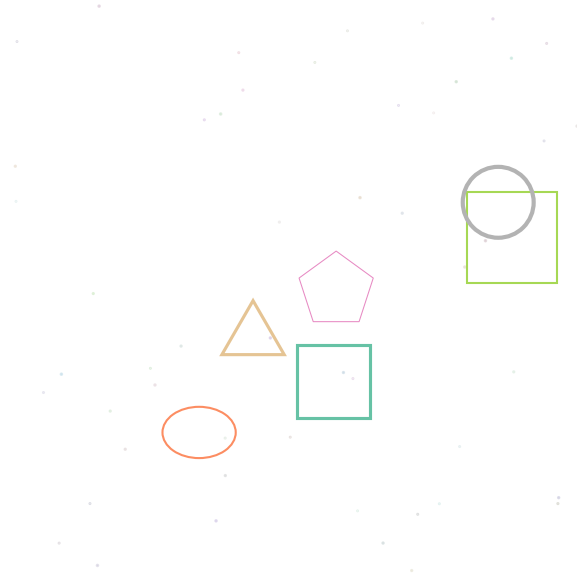[{"shape": "square", "thickness": 1.5, "radius": 0.31, "center": [0.578, 0.338]}, {"shape": "oval", "thickness": 1, "radius": 0.32, "center": [0.345, 0.25]}, {"shape": "pentagon", "thickness": 0.5, "radius": 0.34, "center": [0.582, 0.497]}, {"shape": "square", "thickness": 1, "radius": 0.39, "center": [0.887, 0.587]}, {"shape": "triangle", "thickness": 1.5, "radius": 0.31, "center": [0.438, 0.416]}, {"shape": "circle", "thickness": 2, "radius": 0.31, "center": [0.863, 0.649]}]